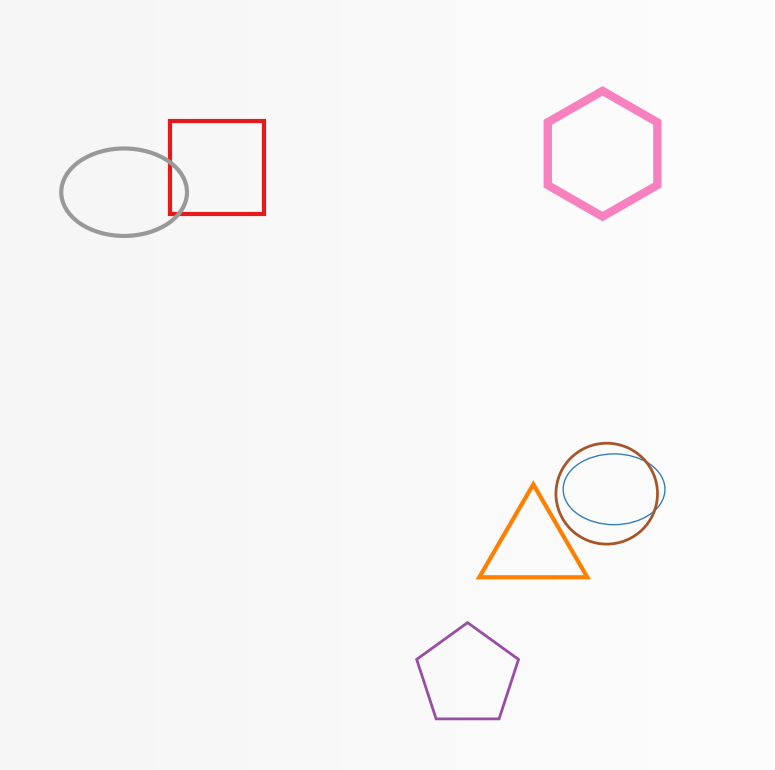[{"shape": "square", "thickness": 1.5, "radius": 0.3, "center": [0.28, 0.782]}, {"shape": "oval", "thickness": 0.5, "radius": 0.33, "center": [0.792, 0.365]}, {"shape": "pentagon", "thickness": 1, "radius": 0.35, "center": [0.603, 0.122]}, {"shape": "triangle", "thickness": 1.5, "radius": 0.4, "center": [0.688, 0.291]}, {"shape": "circle", "thickness": 1, "radius": 0.33, "center": [0.783, 0.359]}, {"shape": "hexagon", "thickness": 3, "radius": 0.41, "center": [0.778, 0.8]}, {"shape": "oval", "thickness": 1.5, "radius": 0.41, "center": [0.16, 0.75]}]